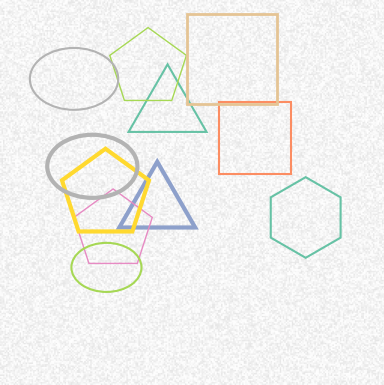[{"shape": "triangle", "thickness": 1.5, "radius": 0.58, "center": [0.435, 0.716]}, {"shape": "hexagon", "thickness": 1.5, "radius": 0.52, "center": [0.794, 0.435]}, {"shape": "square", "thickness": 1.5, "radius": 0.47, "center": [0.663, 0.642]}, {"shape": "triangle", "thickness": 3, "radius": 0.57, "center": [0.408, 0.466]}, {"shape": "pentagon", "thickness": 1, "radius": 0.53, "center": [0.294, 0.402]}, {"shape": "oval", "thickness": 1.5, "radius": 0.46, "center": [0.276, 0.305]}, {"shape": "pentagon", "thickness": 1, "radius": 0.52, "center": [0.385, 0.824]}, {"shape": "pentagon", "thickness": 3, "radius": 0.59, "center": [0.274, 0.495]}, {"shape": "square", "thickness": 2, "radius": 0.59, "center": [0.603, 0.846]}, {"shape": "oval", "thickness": 1.5, "radius": 0.57, "center": [0.192, 0.795]}, {"shape": "oval", "thickness": 3, "radius": 0.59, "center": [0.24, 0.568]}]